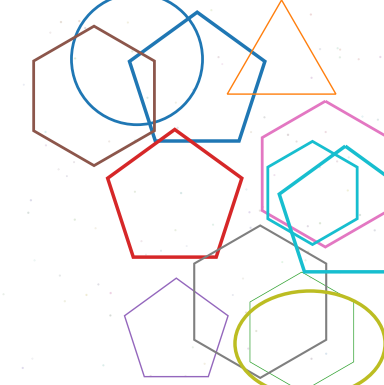[{"shape": "circle", "thickness": 2, "radius": 0.85, "center": [0.356, 0.846]}, {"shape": "pentagon", "thickness": 2.5, "radius": 0.92, "center": [0.512, 0.783]}, {"shape": "triangle", "thickness": 1, "radius": 0.81, "center": [0.731, 0.837]}, {"shape": "hexagon", "thickness": 0.5, "radius": 0.78, "center": [0.784, 0.138]}, {"shape": "pentagon", "thickness": 2.5, "radius": 0.92, "center": [0.454, 0.48]}, {"shape": "pentagon", "thickness": 1, "radius": 0.71, "center": [0.458, 0.136]}, {"shape": "hexagon", "thickness": 2, "radius": 0.91, "center": [0.244, 0.751]}, {"shape": "hexagon", "thickness": 2, "radius": 0.95, "center": [0.845, 0.548]}, {"shape": "hexagon", "thickness": 1.5, "radius": 0.99, "center": [0.676, 0.216]}, {"shape": "oval", "thickness": 2.5, "radius": 0.97, "center": [0.805, 0.108]}, {"shape": "pentagon", "thickness": 2.5, "radius": 0.9, "center": [0.897, 0.44]}, {"shape": "hexagon", "thickness": 2, "radius": 0.67, "center": [0.812, 0.499]}]